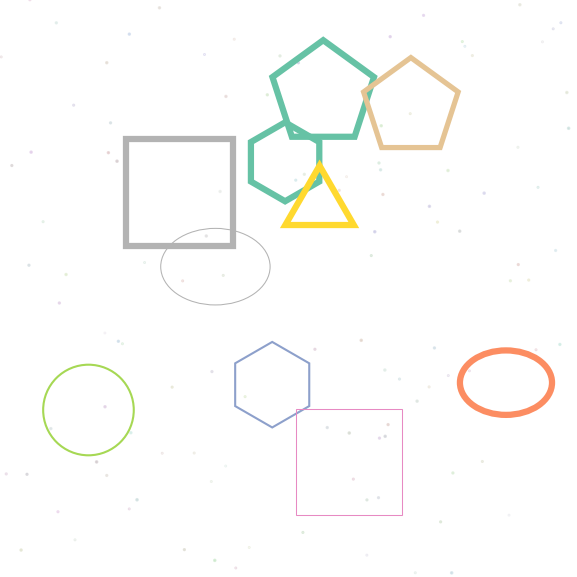[{"shape": "pentagon", "thickness": 3, "radius": 0.46, "center": [0.56, 0.837]}, {"shape": "hexagon", "thickness": 3, "radius": 0.34, "center": [0.494, 0.719]}, {"shape": "oval", "thickness": 3, "radius": 0.4, "center": [0.876, 0.337]}, {"shape": "hexagon", "thickness": 1, "radius": 0.37, "center": [0.471, 0.333]}, {"shape": "square", "thickness": 0.5, "radius": 0.46, "center": [0.605, 0.199]}, {"shape": "circle", "thickness": 1, "radius": 0.39, "center": [0.153, 0.289]}, {"shape": "triangle", "thickness": 3, "radius": 0.34, "center": [0.553, 0.644]}, {"shape": "pentagon", "thickness": 2.5, "radius": 0.43, "center": [0.711, 0.813]}, {"shape": "oval", "thickness": 0.5, "radius": 0.47, "center": [0.373, 0.537]}, {"shape": "square", "thickness": 3, "radius": 0.46, "center": [0.311, 0.666]}]